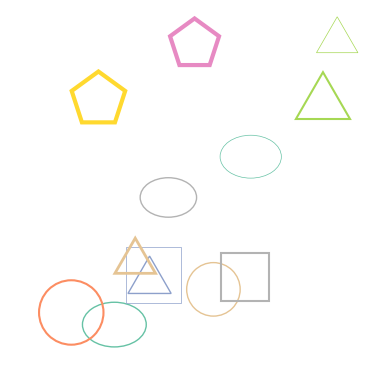[{"shape": "oval", "thickness": 1, "radius": 0.41, "center": [0.297, 0.157]}, {"shape": "oval", "thickness": 0.5, "radius": 0.4, "center": [0.651, 0.593]}, {"shape": "circle", "thickness": 1.5, "radius": 0.42, "center": [0.185, 0.188]}, {"shape": "square", "thickness": 0.5, "radius": 0.36, "center": [0.399, 0.286]}, {"shape": "triangle", "thickness": 1, "radius": 0.32, "center": [0.388, 0.27]}, {"shape": "pentagon", "thickness": 3, "radius": 0.33, "center": [0.505, 0.885]}, {"shape": "triangle", "thickness": 1.5, "radius": 0.41, "center": [0.839, 0.731]}, {"shape": "triangle", "thickness": 0.5, "radius": 0.31, "center": [0.876, 0.894]}, {"shape": "pentagon", "thickness": 3, "radius": 0.37, "center": [0.256, 0.741]}, {"shape": "triangle", "thickness": 2, "radius": 0.3, "center": [0.351, 0.321]}, {"shape": "circle", "thickness": 1, "radius": 0.35, "center": [0.554, 0.248]}, {"shape": "oval", "thickness": 1, "radius": 0.37, "center": [0.437, 0.487]}, {"shape": "square", "thickness": 1.5, "radius": 0.31, "center": [0.637, 0.28]}]